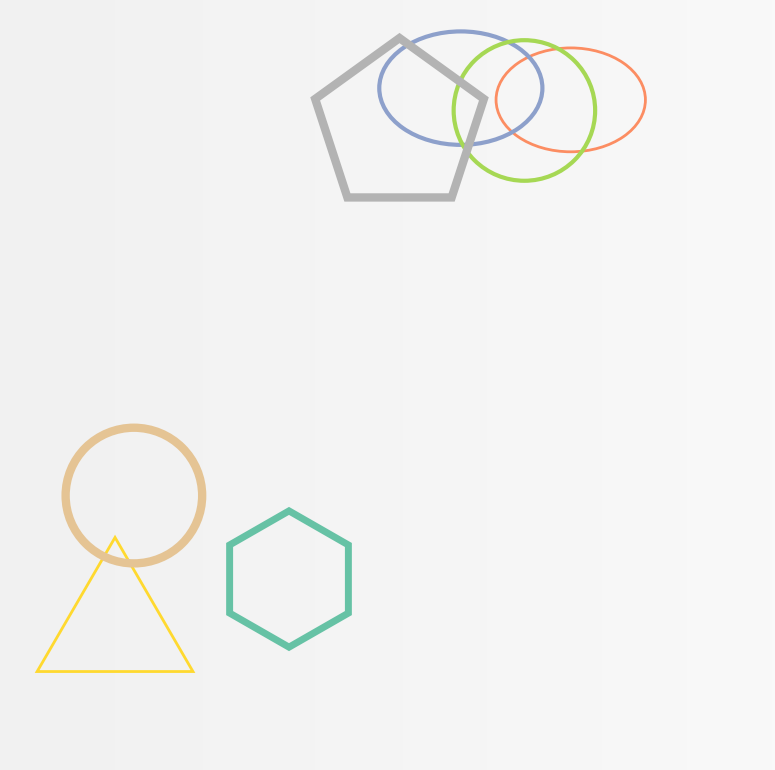[{"shape": "hexagon", "thickness": 2.5, "radius": 0.44, "center": [0.373, 0.248]}, {"shape": "oval", "thickness": 1, "radius": 0.48, "center": [0.736, 0.87]}, {"shape": "oval", "thickness": 1.5, "radius": 0.53, "center": [0.595, 0.886]}, {"shape": "circle", "thickness": 1.5, "radius": 0.46, "center": [0.677, 0.857]}, {"shape": "triangle", "thickness": 1, "radius": 0.58, "center": [0.148, 0.186]}, {"shape": "circle", "thickness": 3, "radius": 0.44, "center": [0.173, 0.356]}, {"shape": "pentagon", "thickness": 3, "radius": 0.57, "center": [0.516, 0.836]}]